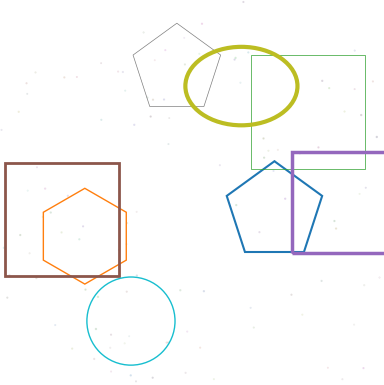[{"shape": "pentagon", "thickness": 1.5, "radius": 0.65, "center": [0.713, 0.451]}, {"shape": "hexagon", "thickness": 1, "radius": 0.62, "center": [0.22, 0.387]}, {"shape": "square", "thickness": 0.5, "radius": 0.74, "center": [0.8, 0.709]}, {"shape": "square", "thickness": 2.5, "radius": 0.65, "center": [0.89, 0.474]}, {"shape": "square", "thickness": 2, "radius": 0.74, "center": [0.161, 0.43]}, {"shape": "pentagon", "thickness": 0.5, "radius": 0.6, "center": [0.459, 0.82]}, {"shape": "oval", "thickness": 3, "radius": 0.73, "center": [0.627, 0.776]}, {"shape": "circle", "thickness": 1, "radius": 0.57, "center": [0.34, 0.166]}]